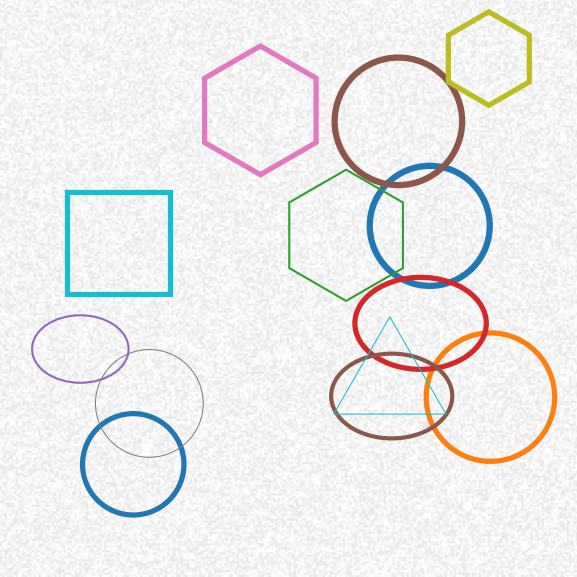[{"shape": "circle", "thickness": 3, "radius": 0.52, "center": [0.744, 0.608]}, {"shape": "circle", "thickness": 2.5, "radius": 0.44, "center": [0.231, 0.195]}, {"shape": "circle", "thickness": 2.5, "radius": 0.56, "center": [0.849, 0.311]}, {"shape": "hexagon", "thickness": 1, "radius": 0.57, "center": [0.599, 0.592]}, {"shape": "oval", "thickness": 2.5, "radius": 0.57, "center": [0.728, 0.439]}, {"shape": "oval", "thickness": 1, "radius": 0.42, "center": [0.139, 0.395]}, {"shape": "oval", "thickness": 2, "radius": 0.52, "center": [0.678, 0.313]}, {"shape": "circle", "thickness": 3, "radius": 0.55, "center": [0.69, 0.789]}, {"shape": "hexagon", "thickness": 2.5, "radius": 0.56, "center": [0.451, 0.808]}, {"shape": "circle", "thickness": 0.5, "radius": 0.47, "center": [0.259, 0.301]}, {"shape": "hexagon", "thickness": 2.5, "radius": 0.4, "center": [0.846, 0.898]}, {"shape": "triangle", "thickness": 0.5, "radius": 0.56, "center": [0.675, 0.338]}, {"shape": "square", "thickness": 2.5, "radius": 0.44, "center": [0.205, 0.578]}]